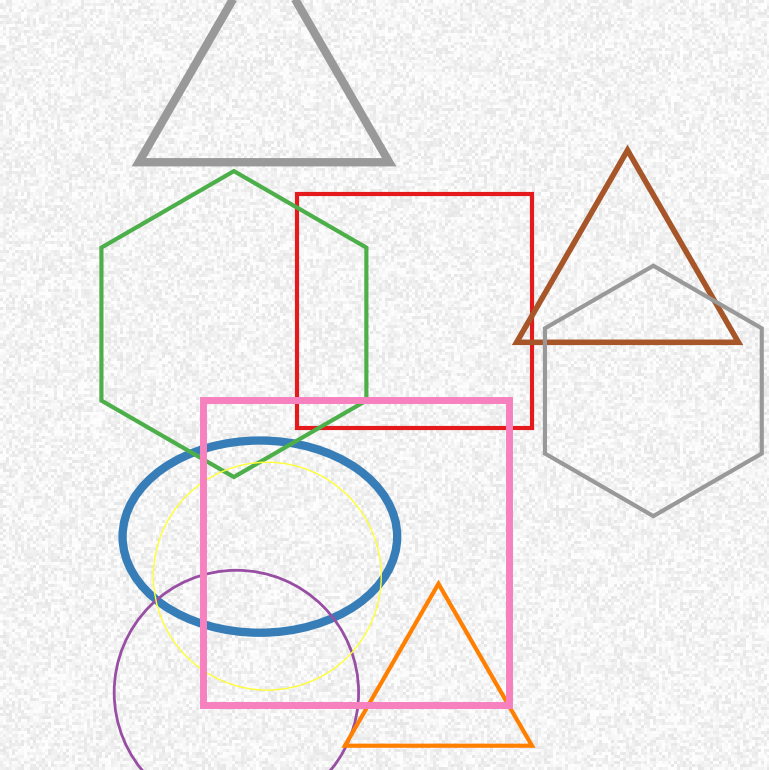[{"shape": "square", "thickness": 1.5, "radius": 0.76, "center": [0.538, 0.596]}, {"shape": "oval", "thickness": 3, "radius": 0.89, "center": [0.337, 0.303]}, {"shape": "hexagon", "thickness": 1.5, "radius": 0.99, "center": [0.304, 0.579]}, {"shape": "circle", "thickness": 1, "radius": 0.79, "center": [0.307, 0.101]}, {"shape": "triangle", "thickness": 1.5, "radius": 0.7, "center": [0.569, 0.102]}, {"shape": "circle", "thickness": 0.5, "radius": 0.74, "center": [0.347, 0.252]}, {"shape": "triangle", "thickness": 2, "radius": 0.83, "center": [0.815, 0.639]}, {"shape": "square", "thickness": 2.5, "radius": 0.99, "center": [0.463, 0.282]}, {"shape": "triangle", "thickness": 3, "radius": 0.94, "center": [0.343, 0.883]}, {"shape": "hexagon", "thickness": 1.5, "radius": 0.81, "center": [0.849, 0.492]}]